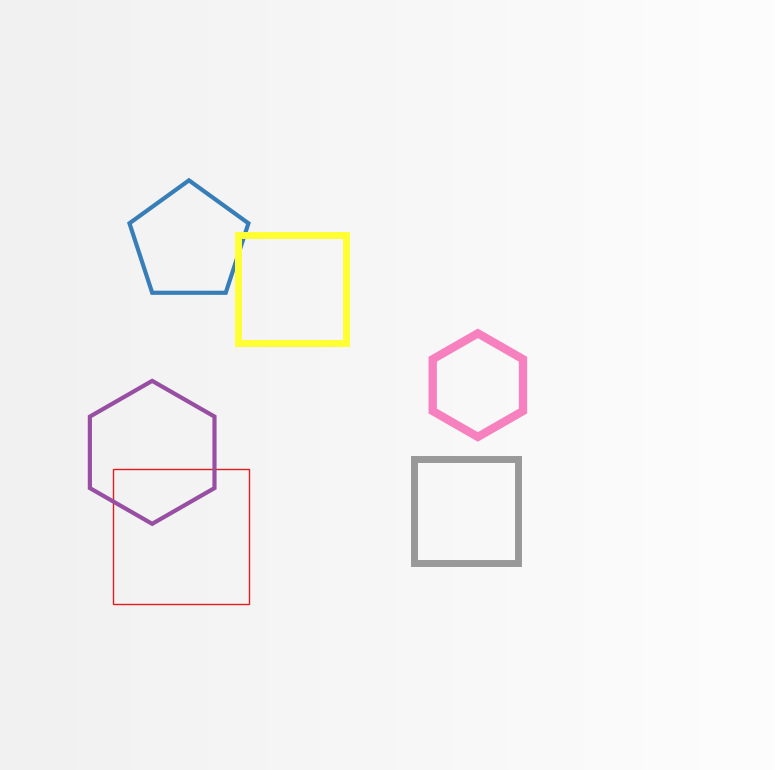[{"shape": "square", "thickness": 0.5, "radius": 0.44, "center": [0.234, 0.303]}, {"shape": "pentagon", "thickness": 1.5, "radius": 0.4, "center": [0.244, 0.685]}, {"shape": "hexagon", "thickness": 1.5, "radius": 0.46, "center": [0.196, 0.413]}, {"shape": "square", "thickness": 2.5, "radius": 0.35, "center": [0.377, 0.625]}, {"shape": "hexagon", "thickness": 3, "radius": 0.34, "center": [0.617, 0.5]}, {"shape": "square", "thickness": 2.5, "radius": 0.34, "center": [0.601, 0.336]}]